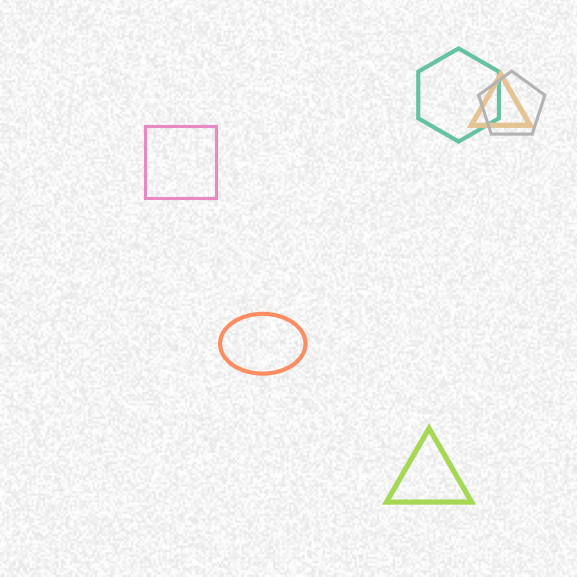[{"shape": "hexagon", "thickness": 2, "radius": 0.4, "center": [0.794, 0.835]}, {"shape": "oval", "thickness": 2, "radius": 0.37, "center": [0.455, 0.404]}, {"shape": "square", "thickness": 1.5, "radius": 0.31, "center": [0.312, 0.718]}, {"shape": "triangle", "thickness": 2.5, "radius": 0.43, "center": [0.743, 0.172]}, {"shape": "triangle", "thickness": 2.5, "radius": 0.29, "center": [0.867, 0.812]}, {"shape": "pentagon", "thickness": 1.5, "radius": 0.3, "center": [0.886, 0.816]}]